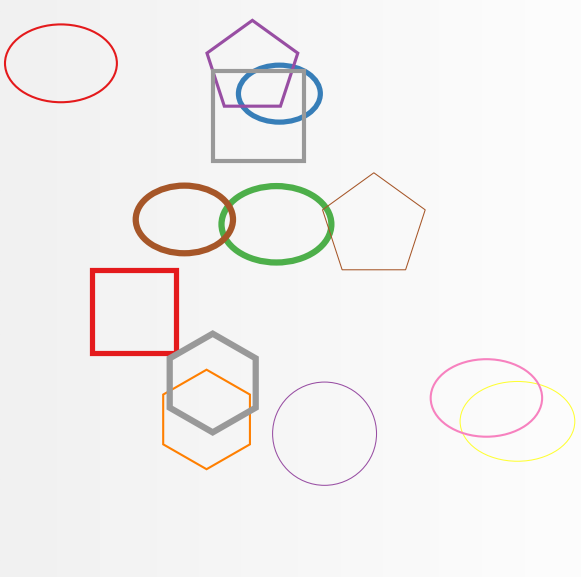[{"shape": "square", "thickness": 2.5, "radius": 0.36, "center": [0.231, 0.459]}, {"shape": "oval", "thickness": 1, "radius": 0.48, "center": [0.105, 0.889]}, {"shape": "oval", "thickness": 2.5, "radius": 0.35, "center": [0.481, 0.837]}, {"shape": "oval", "thickness": 3, "radius": 0.47, "center": [0.476, 0.611]}, {"shape": "pentagon", "thickness": 1.5, "radius": 0.41, "center": [0.434, 0.882]}, {"shape": "circle", "thickness": 0.5, "radius": 0.45, "center": [0.558, 0.248]}, {"shape": "hexagon", "thickness": 1, "radius": 0.43, "center": [0.355, 0.273]}, {"shape": "oval", "thickness": 0.5, "radius": 0.49, "center": [0.89, 0.27]}, {"shape": "pentagon", "thickness": 0.5, "radius": 0.46, "center": [0.643, 0.607]}, {"shape": "oval", "thickness": 3, "radius": 0.42, "center": [0.317, 0.619]}, {"shape": "oval", "thickness": 1, "radius": 0.48, "center": [0.837, 0.31]}, {"shape": "hexagon", "thickness": 3, "radius": 0.43, "center": [0.366, 0.336]}, {"shape": "square", "thickness": 2, "radius": 0.39, "center": [0.444, 0.798]}]